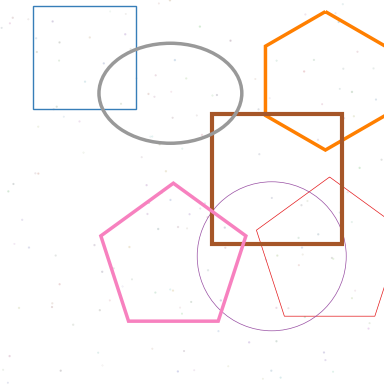[{"shape": "pentagon", "thickness": 0.5, "radius": 1.0, "center": [0.856, 0.34]}, {"shape": "square", "thickness": 1, "radius": 0.67, "center": [0.22, 0.85]}, {"shape": "circle", "thickness": 0.5, "radius": 0.97, "center": [0.706, 0.334]}, {"shape": "hexagon", "thickness": 2.5, "radius": 0.9, "center": [0.845, 0.79]}, {"shape": "square", "thickness": 3, "radius": 0.84, "center": [0.72, 0.534]}, {"shape": "pentagon", "thickness": 2.5, "radius": 0.99, "center": [0.45, 0.326]}, {"shape": "oval", "thickness": 2.5, "radius": 0.93, "center": [0.443, 0.758]}]